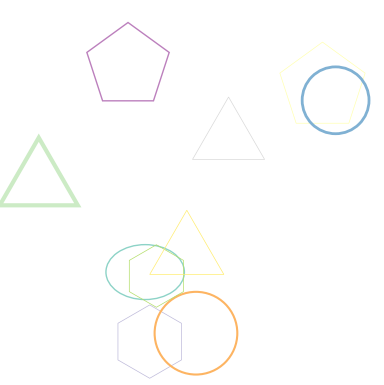[{"shape": "oval", "thickness": 1, "radius": 0.51, "center": [0.377, 0.293]}, {"shape": "pentagon", "thickness": 0.5, "radius": 0.58, "center": [0.838, 0.774]}, {"shape": "hexagon", "thickness": 0.5, "radius": 0.48, "center": [0.389, 0.113]}, {"shape": "circle", "thickness": 2, "radius": 0.43, "center": [0.872, 0.739]}, {"shape": "circle", "thickness": 1.5, "radius": 0.54, "center": [0.509, 0.135]}, {"shape": "hexagon", "thickness": 0.5, "radius": 0.41, "center": [0.406, 0.283]}, {"shape": "triangle", "thickness": 0.5, "radius": 0.54, "center": [0.594, 0.64]}, {"shape": "pentagon", "thickness": 1, "radius": 0.56, "center": [0.333, 0.829]}, {"shape": "triangle", "thickness": 3, "radius": 0.59, "center": [0.101, 0.525]}, {"shape": "triangle", "thickness": 0.5, "radius": 0.56, "center": [0.485, 0.343]}]